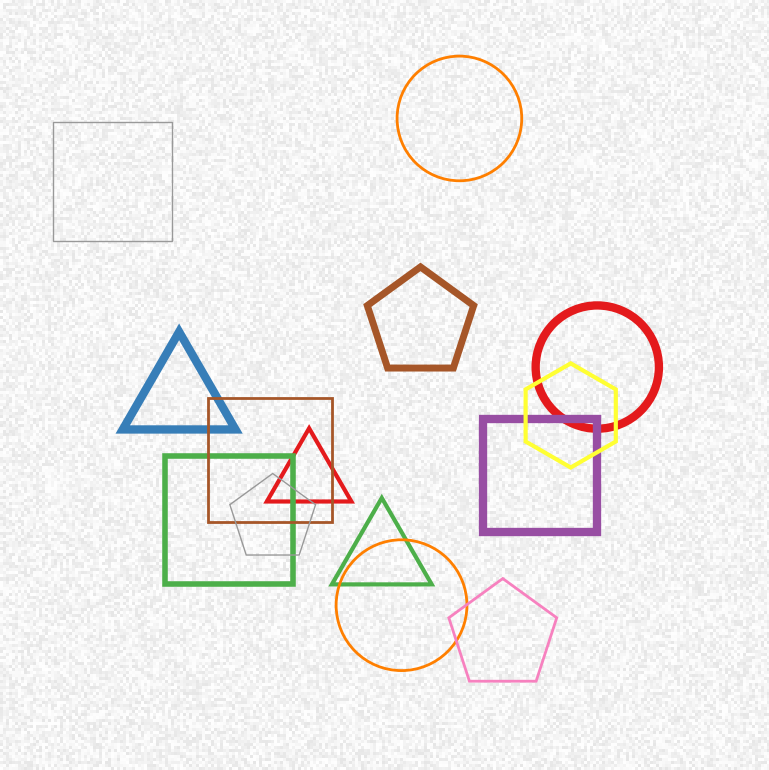[{"shape": "circle", "thickness": 3, "radius": 0.4, "center": [0.776, 0.523]}, {"shape": "triangle", "thickness": 1.5, "radius": 0.32, "center": [0.401, 0.38]}, {"shape": "triangle", "thickness": 3, "radius": 0.42, "center": [0.233, 0.485]}, {"shape": "triangle", "thickness": 1.5, "radius": 0.37, "center": [0.496, 0.278]}, {"shape": "square", "thickness": 2, "radius": 0.42, "center": [0.297, 0.325]}, {"shape": "square", "thickness": 3, "radius": 0.37, "center": [0.702, 0.383]}, {"shape": "circle", "thickness": 1, "radius": 0.4, "center": [0.597, 0.846]}, {"shape": "circle", "thickness": 1, "radius": 0.42, "center": [0.521, 0.214]}, {"shape": "hexagon", "thickness": 1.5, "radius": 0.34, "center": [0.741, 0.46]}, {"shape": "pentagon", "thickness": 2.5, "radius": 0.36, "center": [0.546, 0.581]}, {"shape": "square", "thickness": 1, "radius": 0.4, "center": [0.351, 0.402]}, {"shape": "pentagon", "thickness": 1, "radius": 0.37, "center": [0.653, 0.175]}, {"shape": "pentagon", "thickness": 0.5, "radius": 0.29, "center": [0.354, 0.327]}, {"shape": "square", "thickness": 0.5, "radius": 0.39, "center": [0.146, 0.764]}]